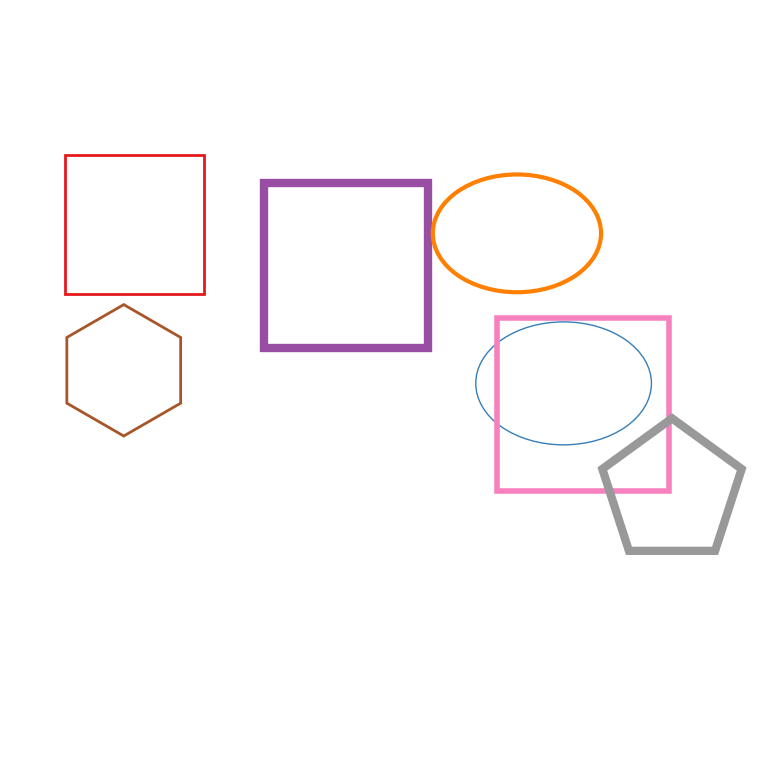[{"shape": "square", "thickness": 1, "radius": 0.45, "center": [0.175, 0.709]}, {"shape": "oval", "thickness": 0.5, "radius": 0.57, "center": [0.732, 0.502]}, {"shape": "square", "thickness": 3, "radius": 0.53, "center": [0.449, 0.655]}, {"shape": "oval", "thickness": 1.5, "radius": 0.55, "center": [0.671, 0.697]}, {"shape": "hexagon", "thickness": 1, "radius": 0.43, "center": [0.161, 0.519]}, {"shape": "square", "thickness": 2, "radius": 0.56, "center": [0.757, 0.475]}, {"shape": "pentagon", "thickness": 3, "radius": 0.48, "center": [0.873, 0.362]}]